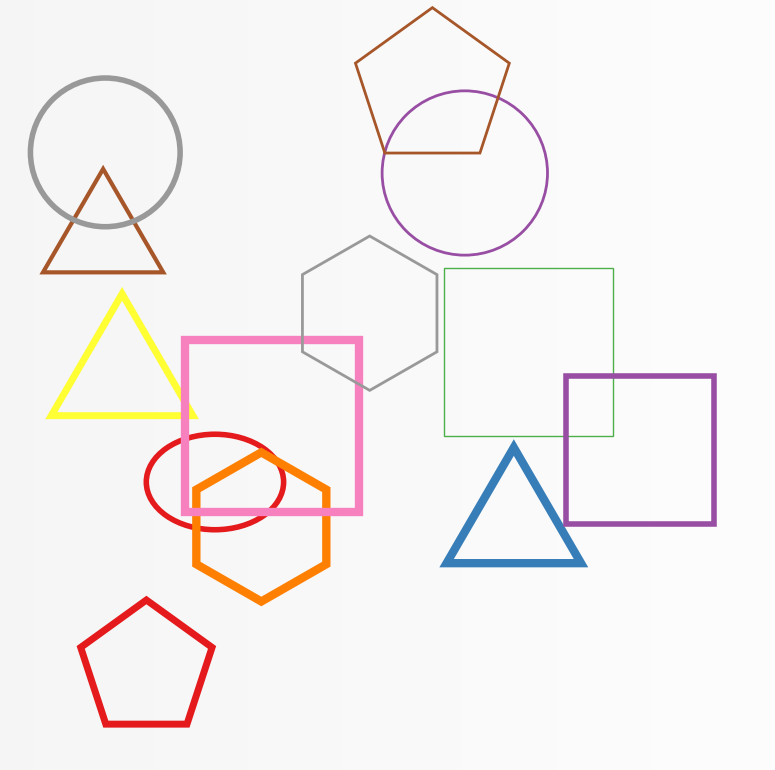[{"shape": "pentagon", "thickness": 2.5, "radius": 0.45, "center": [0.189, 0.132]}, {"shape": "oval", "thickness": 2, "radius": 0.44, "center": [0.277, 0.374]}, {"shape": "triangle", "thickness": 3, "radius": 0.5, "center": [0.663, 0.319]}, {"shape": "square", "thickness": 0.5, "radius": 0.55, "center": [0.682, 0.543]}, {"shape": "circle", "thickness": 1, "radius": 0.53, "center": [0.6, 0.775]}, {"shape": "square", "thickness": 2, "radius": 0.48, "center": [0.826, 0.415]}, {"shape": "hexagon", "thickness": 3, "radius": 0.48, "center": [0.337, 0.316]}, {"shape": "triangle", "thickness": 2.5, "radius": 0.53, "center": [0.158, 0.513]}, {"shape": "pentagon", "thickness": 1, "radius": 0.52, "center": [0.558, 0.886]}, {"shape": "triangle", "thickness": 1.5, "radius": 0.45, "center": [0.133, 0.691]}, {"shape": "square", "thickness": 3, "radius": 0.56, "center": [0.351, 0.447]}, {"shape": "circle", "thickness": 2, "radius": 0.48, "center": [0.136, 0.802]}, {"shape": "hexagon", "thickness": 1, "radius": 0.5, "center": [0.477, 0.593]}]